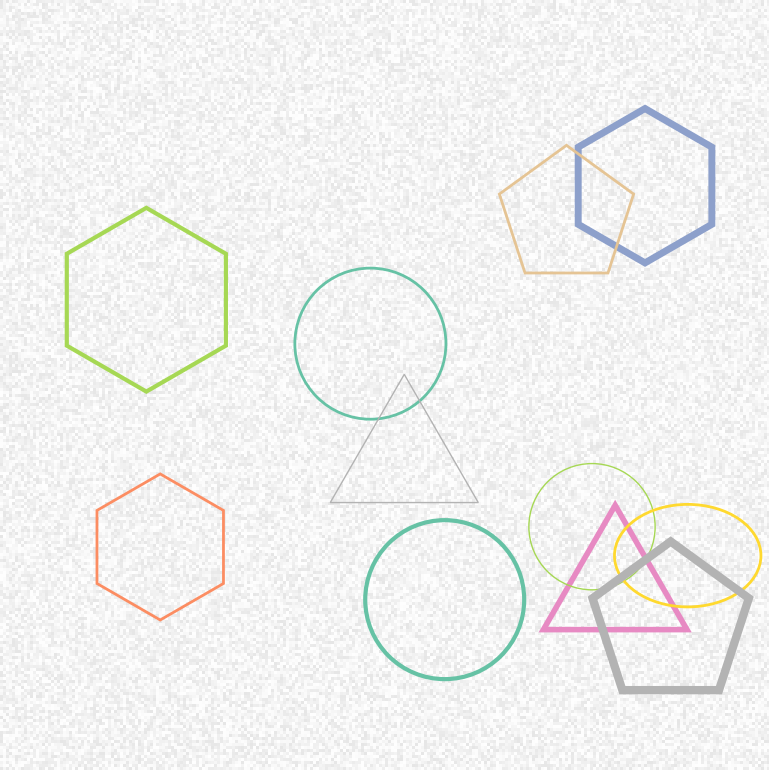[{"shape": "circle", "thickness": 1, "radius": 0.49, "center": [0.481, 0.554]}, {"shape": "circle", "thickness": 1.5, "radius": 0.52, "center": [0.578, 0.221]}, {"shape": "hexagon", "thickness": 1, "radius": 0.47, "center": [0.208, 0.29]}, {"shape": "hexagon", "thickness": 2.5, "radius": 0.5, "center": [0.838, 0.759]}, {"shape": "triangle", "thickness": 2, "radius": 0.54, "center": [0.799, 0.236]}, {"shape": "circle", "thickness": 0.5, "radius": 0.41, "center": [0.769, 0.316]}, {"shape": "hexagon", "thickness": 1.5, "radius": 0.6, "center": [0.19, 0.611]}, {"shape": "oval", "thickness": 1, "radius": 0.48, "center": [0.893, 0.278]}, {"shape": "pentagon", "thickness": 1, "radius": 0.46, "center": [0.736, 0.72]}, {"shape": "triangle", "thickness": 0.5, "radius": 0.55, "center": [0.525, 0.403]}, {"shape": "pentagon", "thickness": 3, "radius": 0.53, "center": [0.871, 0.19]}]